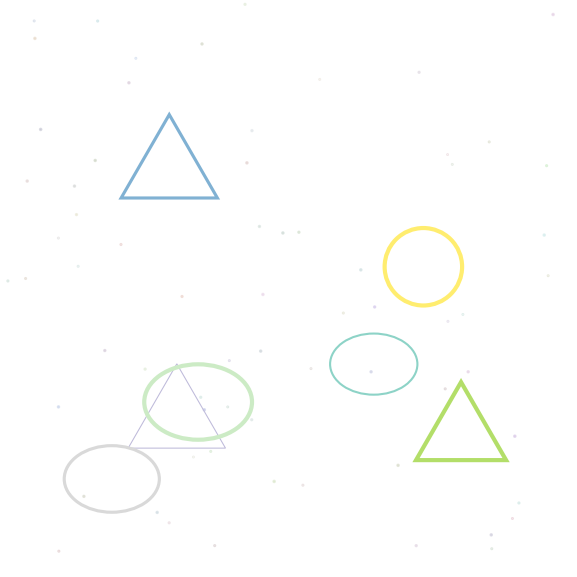[{"shape": "oval", "thickness": 1, "radius": 0.38, "center": [0.647, 0.369]}, {"shape": "triangle", "thickness": 0.5, "radius": 0.49, "center": [0.306, 0.272]}, {"shape": "triangle", "thickness": 1.5, "radius": 0.48, "center": [0.293, 0.704]}, {"shape": "triangle", "thickness": 2, "radius": 0.45, "center": [0.798, 0.247]}, {"shape": "oval", "thickness": 1.5, "radius": 0.41, "center": [0.194, 0.17]}, {"shape": "oval", "thickness": 2, "radius": 0.47, "center": [0.343, 0.303]}, {"shape": "circle", "thickness": 2, "radius": 0.34, "center": [0.733, 0.537]}]